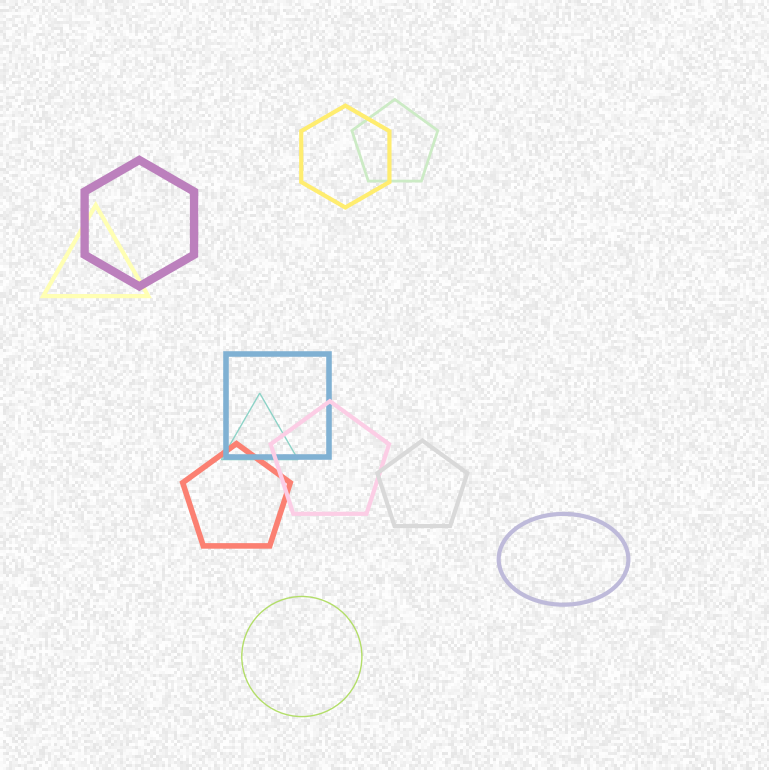[{"shape": "triangle", "thickness": 0.5, "radius": 0.29, "center": [0.337, 0.432]}, {"shape": "triangle", "thickness": 1.5, "radius": 0.39, "center": [0.124, 0.655]}, {"shape": "oval", "thickness": 1.5, "radius": 0.42, "center": [0.732, 0.274]}, {"shape": "pentagon", "thickness": 2, "radius": 0.37, "center": [0.307, 0.35]}, {"shape": "square", "thickness": 2, "radius": 0.33, "center": [0.36, 0.473]}, {"shape": "circle", "thickness": 0.5, "radius": 0.39, "center": [0.392, 0.147]}, {"shape": "pentagon", "thickness": 1.5, "radius": 0.4, "center": [0.428, 0.398]}, {"shape": "pentagon", "thickness": 1.5, "radius": 0.31, "center": [0.549, 0.366]}, {"shape": "hexagon", "thickness": 3, "radius": 0.41, "center": [0.181, 0.71]}, {"shape": "pentagon", "thickness": 1, "radius": 0.29, "center": [0.513, 0.812]}, {"shape": "hexagon", "thickness": 1.5, "radius": 0.33, "center": [0.448, 0.797]}]